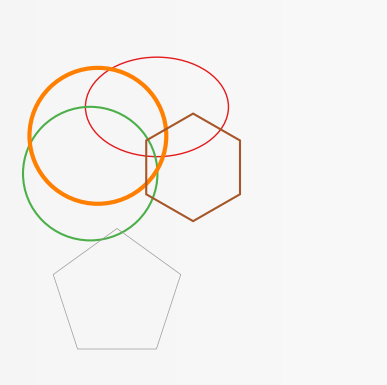[{"shape": "oval", "thickness": 1, "radius": 0.92, "center": [0.405, 0.722]}, {"shape": "circle", "thickness": 1.5, "radius": 0.87, "center": [0.233, 0.549]}, {"shape": "circle", "thickness": 3, "radius": 0.88, "center": [0.253, 0.647]}, {"shape": "hexagon", "thickness": 1.5, "radius": 0.7, "center": [0.498, 0.565]}, {"shape": "pentagon", "thickness": 0.5, "radius": 0.87, "center": [0.302, 0.233]}]